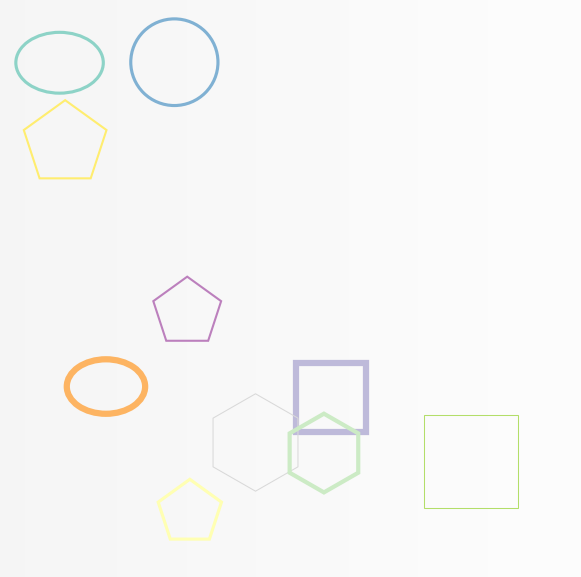[{"shape": "oval", "thickness": 1.5, "radius": 0.38, "center": [0.102, 0.89]}, {"shape": "pentagon", "thickness": 1.5, "radius": 0.29, "center": [0.327, 0.112]}, {"shape": "square", "thickness": 3, "radius": 0.3, "center": [0.569, 0.311]}, {"shape": "circle", "thickness": 1.5, "radius": 0.38, "center": [0.3, 0.891]}, {"shape": "oval", "thickness": 3, "radius": 0.34, "center": [0.182, 0.33]}, {"shape": "square", "thickness": 0.5, "radius": 0.4, "center": [0.81, 0.2]}, {"shape": "hexagon", "thickness": 0.5, "radius": 0.42, "center": [0.44, 0.233]}, {"shape": "pentagon", "thickness": 1, "radius": 0.31, "center": [0.322, 0.459]}, {"shape": "hexagon", "thickness": 2, "radius": 0.34, "center": [0.557, 0.215]}, {"shape": "pentagon", "thickness": 1, "radius": 0.37, "center": [0.112, 0.751]}]